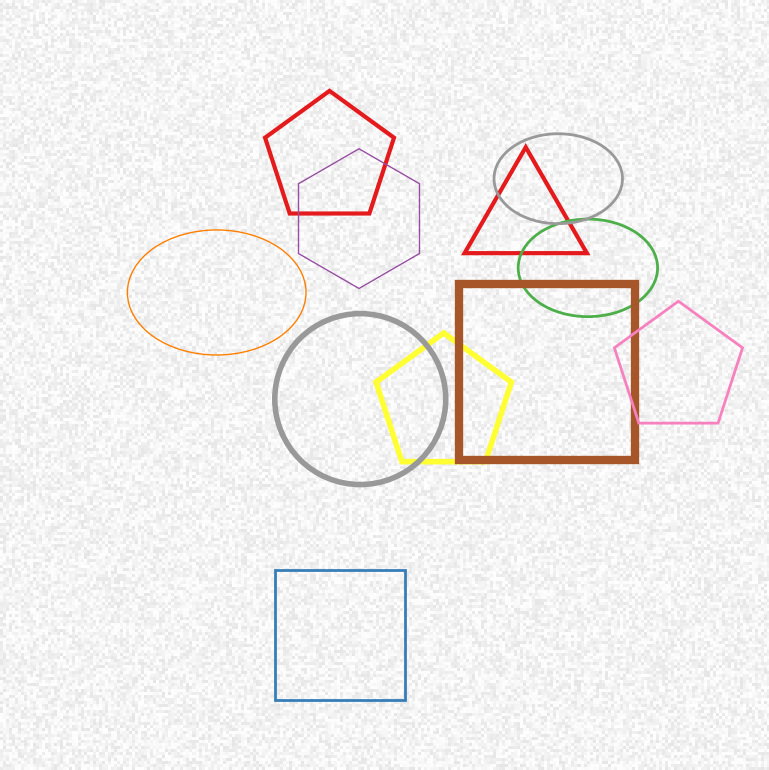[{"shape": "triangle", "thickness": 1.5, "radius": 0.46, "center": [0.683, 0.717]}, {"shape": "pentagon", "thickness": 1.5, "radius": 0.44, "center": [0.428, 0.794]}, {"shape": "square", "thickness": 1, "radius": 0.42, "center": [0.442, 0.176]}, {"shape": "oval", "thickness": 1, "radius": 0.45, "center": [0.763, 0.652]}, {"shape": "hexagon", "thickness": 0.5, "radius": 0.45, "center": [0.466, 0.716]}, {"shape": "oval", "thickness": 0.5, "radius": 0.58, "center": [0.281, 0.62]}, {"shape": "pentagon", "thickness": 2, "radius": 0.46, "center": [0.576, 0.475]}, {"shape": "square", "thickness": 3, "radius": 0.57, "center": [0.71, 0.517]}, {"shape": "pentagon", "thickness": 1, "radius": 0.44, "center": [0.881, 0.521]}, {"shape": "circle", "thickness": 2, "radius": 0.56, "center": [0.468, 0.482]}, {"shape": "oval", "thickness": 1, "radius": 0.42, "center": [0.725, 0.768]}]